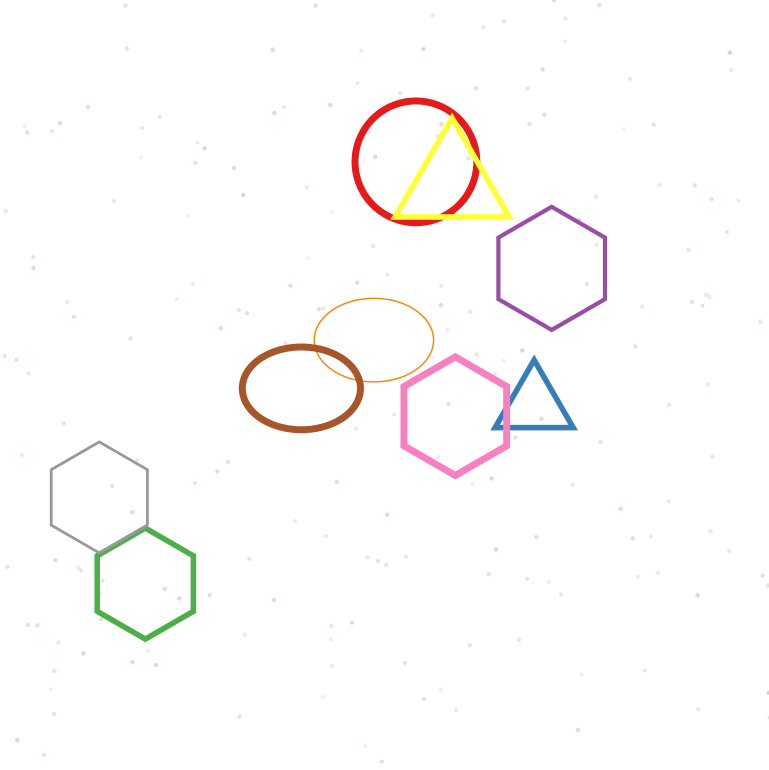[{"shape": "circle", "thickness": 2.5, "radius": 0.4, "center": [0.54, 0.79]}, {"shape": "triangle", "thickness": 2, "radius": 0.29, "center": [0.694, 0.474]}, {"shape": "hexagon", "thickness": 2, "radius": 0.36, "center": [0.189, 0.242]}, {"shape": "hexagon", "thickness": 1.5, "radius": 0.4, "center": [0.716, 0.651]}, {"shape": "oval", "thickness": 0.5, "radius": 0.39, "center": [0.486, 0.558]}, {"shape": "triangle", "thickness": 2, "radius": 0.43, "center": [0.587, 0.761]}, {"shape": "oval", "thickness": 2.5, "radius": 0.38, "center": [0.391, 0.496]}, {"shape": "hexagon", "thickness": 2.5, "radius": 0.39, "center": [0.591, 0.46]}, {"shape": "hexagon", "thickness": 1, "radius": 0.36, "center": [0.129, 0.354]}]